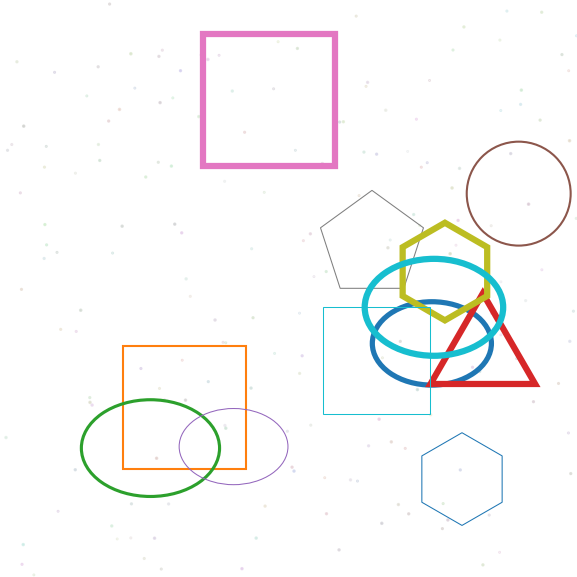[{"shape": "oval", "thickness": 2.5, "radius": 0.52, "center": [0.748, 0.404]}, {"shape": "hexagon", "thickness": 0.5, "radius": 0.4, "center": [0.8, 0.17]}, {"shape": "square", "thickness": 1, "radius": 0.54, "center": [0.319, 0.293]}, {"shape": "oval", "thickness": 1.5, "radius": 0.6, "center": [0.261, 0.223]}, {"shape": "triangle", "thickness": 3, "radius": 0.52, "center": [0.836, 0.387]}, {"shape": "oval", "thickness": 0.5, "radius": 0.47, "center": [0.404, 0.226]}, {"shape": "circle", "thickness": 1, "radius": 0.45, "center": [0.898, 0.664]}, {"shape": "square", "thickness": 3, "radius": 0.57, "center": [0.466, 0.826]}, {"shape": "pentagon", "thickness": 0.5, "radius": 0.47, "center": [0.644, 0.576]}, {"shape": "hexagon", "thickness": 3, "radius": 0.42, "center": [0.77, 0.529]}, {"shape": "oval", "thickness": 3, "radius": 0.6, "center": [0.751, 0.467]}, {"shape": "square", "thickness": 0.5, "radius": 0.46, "center": [0.652, 0.375]}]